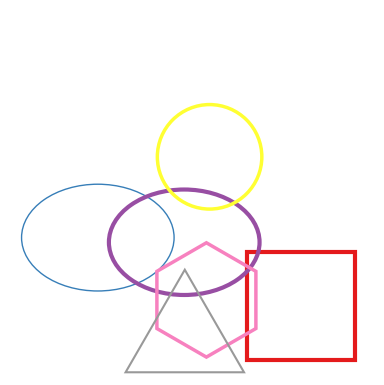[{"shape": "square", "thickness": 3, "radius": 0.7, "center": [0.783, 0.205]}, {"shape": "oval", "thickness": 1, "radius": 0.99, "center": [0.254, 0.383]}, {"shape": "oval", "thickness": 3, "radius": 0.98, "center": [0.479, 0.371]}, {"shape": "circle", "thickness": 2.5, "radius": 0.68, "center": [0.544, 0.593]}, {"shape": "hexagon", "thickness": 2.5, "radius": 0.74, "center": [0.536, 0.221]}, {"shape": "triangle", "thickness": 1.5, "radius": 0.89, "center": [0.48, 0.122]}]